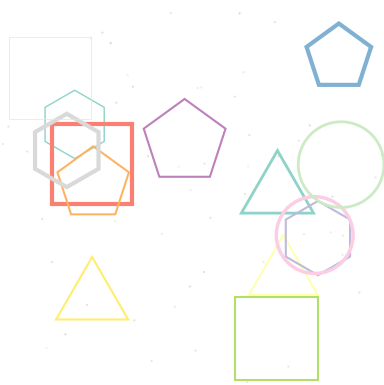[{"shape": "triangle", "thickness": 2, "radius": 0.54, "center": [0.721, 0.501]}, {"shape": "hexagon", "thickness": 1, "radius": 0.44, "center": [0.194, 0.677]}, {"shape": "triangle", "thickness": 1.5, "radius": 0.52, "center": [0.736, 0.286]}, {"shape": "hexagon", "thickness": 1.5, "radius": 0.48, "center": [0.826, 0.382]}, {"shape": "square", "thickness": 3, "radius": 0.52, "center": [0.24, 0.575]}, {"shape": "pentagon", "thickness": 3, "radius": 0.44, "center": [0.88, 0.851]}, {"shape": "pentagon", "thickness": 1.5, "radius": 0.49, "center": [0.242, 0.522]}, {"shape": "square", "thickness": 1.5, "radius": 0.54, "center": [0.718, 0.121]}, {"shape": "circle", "thickness": 2.5, "radius": 0.5, "center": [0.817, 0.389]}, {"shape": "hexagon", "thickness": 3, "radius": 0.48, "center": [0.173, 0.609]}, {"shape": "pentagon", "thickness": 1.5, "radius": 0.56, "center": [0.48, 0.631]}, {"shape": "circle", "thickness": 2, "radius": 0.56, "center": [0.886, 0.572]}, {"shape": "square", "thickness": 0.5, "radius": 0.53, "center": [0.13, 0.798]}, {"shape": "triangle", "thickness": 1.5, "radius": 0.54, "center": [0.239, 0.224]}]